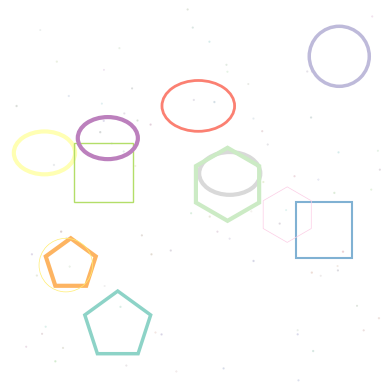[{"shape": "pentagon", "thickness": 2.5, "radius": 0.45, "center": [0.306, 0.154]}, {"shape": "oval", "thickness": 3, "radius": 0.4, "center": [0.115, 0.603]}, {"shape": "circle", "thickness": 2.5, "radius": 0.39, "center": [0.881, 0.854]}, {"shape": "oval", "thickness": 2, "radius": 0.47, "center": [0.515, 0.725]}, {"shape": "square", "thickness": 1.5, "radius": 0.37, "center": [0.842, 0.403]}, {"shape": "pentagon", "thickness": 3, "radius": 0.34, "center": [0.184, 0.313]}, {"shape": "square", "thickness": 1, "radius": 0.38, "center": [0.269, 0.552]}, {"shape": "hexagon", "thickness": 0.5, "radius": 0.36, "center": [0.746, 0.443]}, {"shape": "oval", "thickness": 3, "radius": 0.4, "center": [0.597, 0.55]}, {"shape": "oval", "thickness": 3, "radius": 0.39, "center": [0.28, 0.641]}, {"shape": "hexagon", "thickness": 3, "radius": 0.47, "center": [0.591, 0.521]}, {"shape": "circle", "thickness": 0.5, "radius": 0.35, "center": [0.171, 0.311]}]